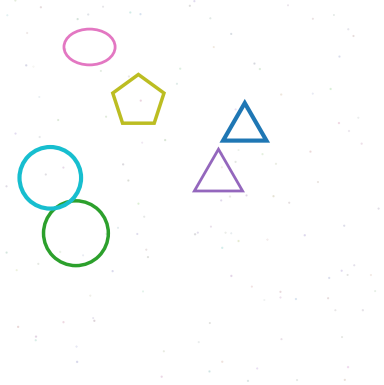[{"shape": "triangle", "thickness": 3, "radius": 0.33, "center": [0.636, 0.667]}, {"shape": "circle", "thickness": 2.5, "radius": 0.42, "center": [0.197, 0.394]}, {"shape": "triangle", "thickness": 2, "radius": 0.36, "center": [0.567, 0.54]}, {"shape": "oval", "thickness": 2, "radius": 0.33, "center": [0.233, 0.878]}, {"shape": "pentagon", "thickness": 2.5, "radius": 0.35, "center": [0.359, 0.737]}, {"shape": "circle", "thickness": 3, "radius": 0.4, "center": [0.131, 0.538]}]